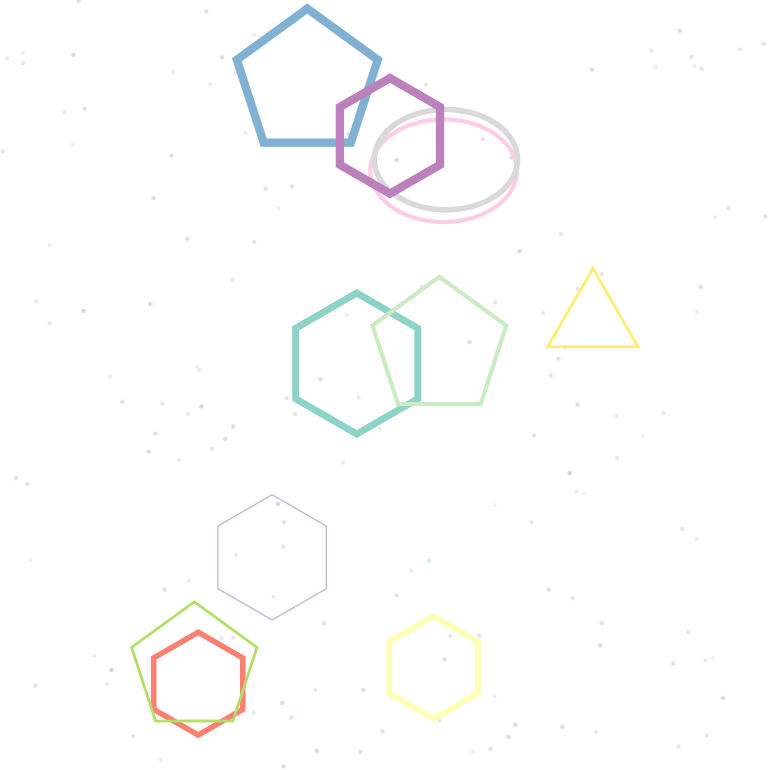[{"shape": "hexagon", "thickness": 2.5, "radius": 0.46, "center": [0.463, 0.528]}, {"shape": "hexagon", "thickness": 2, "radius": 0.33, "center": [0.563, 0.133]}, {"shape": "hexagon", "thickness": 0.5, "radius": 0.41, "center": [0.353, 0.276]}, {"shape": "hexagon", "thickness": 2, "radius": 0.33, "center": [0.257, 0.112]}, {"shape": "pentagon", "thickness": 3, "radius": 0.48, "center": [0.399, 0.893]}, {"shape": "pentagon", "thickness": 1, "radius": 0.43, "center": [0.252, 0.133]}, {"shape": "oval", "thickness": 1.5, "radius": 0.48, "center": [0.576, 0.778]}, {"shape": "oval", "thickness": 2, "radius": 0.47, "center": [0.579, 0.793]}, {"shape": "hexagon", "thickness": 3, "radius": 0.38, "center": [0.506, 0.824]}, {"shape": "pentagon", "thickness": 1.5, "radius": 0.46, "center": [0.571, 0.549]}, {"shape": "triangle", "thickness": 1, "radius": 0.34, "center": [0.77, 0.584]}]